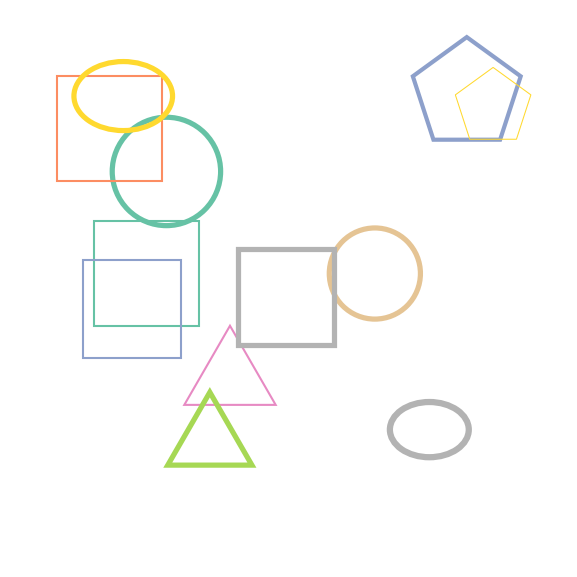[{"shape": "circle", "thickness": 2.5, "radius": 0.47, "center": [0.288, 0.702]}, {"shape": "square", "thickness": 1, "radius": 0.46, "center": [0.254, 0.525]}, {"shape": "square", "thickness": 1, "radius": 0.45, "center": [0.19, 0.776]}, {"shape": "square", "thickness": 1, "radius": 0.43, "center": [0.228, 0.464]}, {"shape": "pentagon", "thickness": 2, "radius": 0.49, "center": [0.808, 0.837]}, {"shape": "triangle", "thickness": 1, "radius": 0.46, "center": [0.398, 0.344]}, {"shape": "triangle", "thickness": 2.5, "radius": 0.42, "center": [0.363, 0.236]}, {"shape": "pentagon", "thickness": 0.5, "radius": 0.34, "center": [0.854, 0.814]}, {"shape": "oval", "thickness": 2.5, "radius": 0.43, "center": [0.213, 0.833]}, {"shape": "circle", "thickness": 2.5, "radius": 0.39, "center": [0.649, 0.525]}, {"shape": "square", "thickness": 2.5, "radius": 0.42, "center": [0.495, 0.485]}, {"shape": "oval", "thickness": 3, "radius": 0.34, "center": [0.743, 0.255]}]